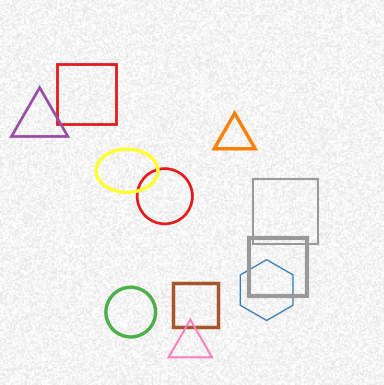[{"shape": "square", "thickness": 2, "radius": 0.39, "center": [0.225, 0.756]}, {"shape": "circle", "thickness": 2, "radius": 0.36, "center": [0.428, 0.49]}, {"shape": "hexagon", "thickness": 1, "radius": 0.39, "center": [0.693, 0.247]}, {"shape": "circle", "thickness": 2.5, "radius": 0.32, "center": [0.34, 0.189]}, {"shape": "triangle", "thickness": 2, "radius": 0.42, "center": [0.103, 0.688]}, {"shape": "triangle", "thickness": 2.5, "radius": 0.31, "center": [0.61, 0.644]}, {"shape": "oval", "thickness": 2.5, "radius": 0.4, "center": [0.33, 0.556]}, {"shape": "square", "thickness": 2.5, "radius": 0.29, "center": [0.507, 0.208]}, {"shape": "triangle", "thickness": 1.5, "radius": 0.33, "center": [0.494, 0.104]}, {"shape": "square", "thickness": 3, "radius": 0.38, "center": [0.721, 0.306]}, {"shape": "square", "thickness": 1.5, "radius": 0.42, "center": [0.742, 0.451]}]